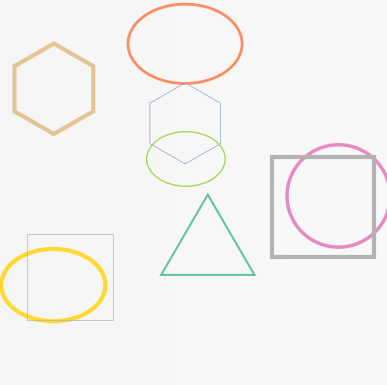[{"shape": "triangle", "thickness": 1.5, "radius": 0.69, "center": [0.536, 0.356]}, {"shape": "oval", "thickness": 2, "radius": 0.74, "center": [0.477, 0.886]}, {"shape": "hexagon", "thickness": 0.5, "radius": 0.53, "center": [0.478, 0.679]}, {"shape": "circle", "thickness": 2.5, "radius": 0.67, "center": [0.874, 0.491]}, {"shape": "oval", "thickness": 1, "radius": 0.51, "center": [0.48, 0.587]}, {"shape": "oval", "thickness": 3, "radius": 0.67, "center": [0.138, 0.26]}, {"shape": "hexagon", "thickness": 3, "radius": 0.59, "center": [0.139, 0.769]}, {"shape": "square", "thickness": 3, "radius": 0.65, "center": [0.833, 0.462]}, {"shape": "square", "thickness": 0.5, "radius": 0.56, "center": [0.181, 0.28]}]